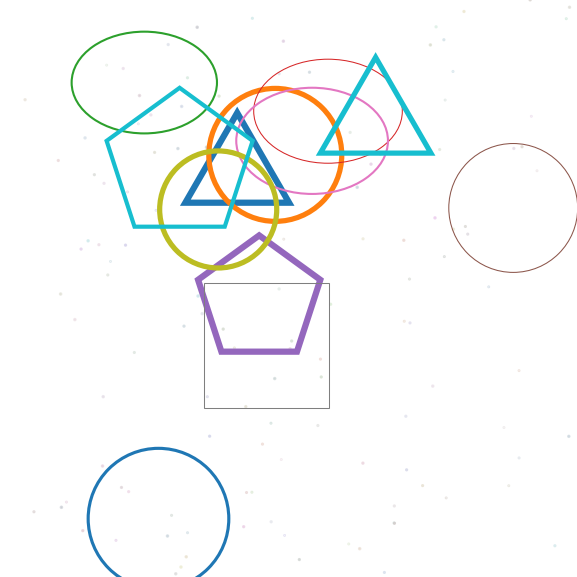[{"shape": "circle", "thickness": 1.5, "radius": 0.61, "center": [0.274, 0.101]}, {"shape": "triangle", "thickness": 3, "radius": 0.52, "center": [0.411, 0.7]}, {"shape": "circle", "thickness": 2.5, "radius": 0.58, "center": [0.477, 0.731]}, {"shape": "oval", "thickness": 1, "radius": 0.63, "center": [0.25, 0.856]}, {"shape": "oval", "thickness": 0.5, "radius": 0.64, "center": [0.568, 0.807]}, {"shape": "pentagon", "thickness": 3, "radius": 0.56, "center": [0.449, 0.48]}, {"shape": "circle", "thickness": 0.5, "radius": 0.56, "center": [0.889, 0.639]}, {"shape": "oval", "thickness": 1, "radius": 0.66, "center": [0.54, 0.755]}, {"shape": "square", "thickness": 0.5, "radius": 0.54, "center": [0.462, 0.401]}, {"shape": "circle", "thickness": 2.5, "radius": 0.51, "center": [0.378, 0.636]}, {"shape": "pentagon", "thickness": 2, "radius": 0.66, "center": [0.311, 0.714]}, {"shape": "triangle", "thickness": 2.5, "radius": 0.55, "center": [0.65, 0.789]}]